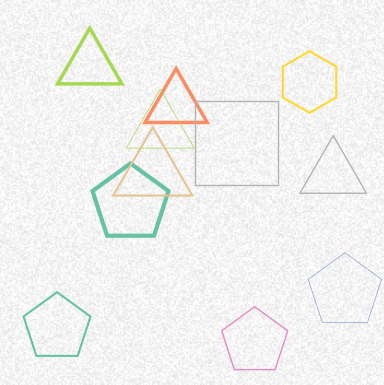[{"shape": "pentagon", "thickness": 3, "radius": 0.52, "center": [0.339, 0.472]}, {"shape": "pentagon", "thickness": 1.5, "radius": 0.46, "center": [0.148, 0.15]}, {"shape": "triangle", "thickness": 2.5, "radius": 0.47, "center": [0.457, 0.729]}, {"shape": "pentagon", "thickness": 0.5, "radius": 0.5, "center": [0.896, 0.243]}, {"shape": "pentagon", "thickness": 1, "radius": 0.45, "center": [0.662, 0.113]}, {"shape": "triangle", "thickness": 2.5, "radius": 0.48, "center": [0.233, 0.83]}, {"shape": "triangle", "thickness": 0.5, "radius": 0.51, "center": [0.416, 0.666]}, {"shape": "hexagon", "thickness": 1.5, "radius": 0.4, "center": [0.804, 0.787]}, {"shape": "triangle", "thickness": 1.5, "radius": 0.59, "center": [0.397, 0.551]}, {"shape": "triangle", "thickness": 1, "radius": 0.5, "center": [0.866, 0.548]}, {"shape": "square", "thickness": 1, "radius": 0.54, "center": [0.614, 0.628]}]